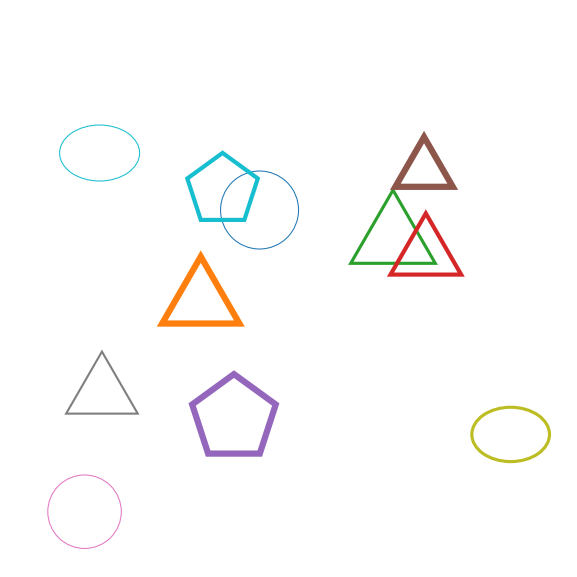[{"shape": "circle", "thickness": 0.5, "radius": 0.34, "center": [0.449, 0.635]}, {"shape": "triangle", "thickness": 3, "radius": 0.39, "center": [0.348, 0.478]}, {"shape": "triangle", "thickness": 1.5, "radius": 0.42, "center": [0.681, 0.585]}, {"shape": "triangle", "thickness": 2, "radius": 0.35, "center": [0.737, 0.559]}, {"shape": "pentagon", "thickness": 3, "radius": 0.38, "center": [0.405, 0.275]}, {"shape": "triangle", "thickness": 3, "radius": 0.29, "center": [0.734, 0.704]}, {"shape": "circle", "thickness": 0.5, "radius": 0.32, "center": [0.146, 0.113]}, {"shape": "triangle", "thickness": 1, "radius": 0.36, "center": [0.177, 0.319]}, {"shape": "oval", "thickness": 1.5, "radius": 0.34, "center": [0.884, 0.247]}, {"shape": "pentagon", "thickness": 2, "radius": 0.32, "center": [0.385, 0.67]}, {"shape": "oval", "thickness": 0.5, "radius": 0.35, "center": [0.172, 0.734]}]